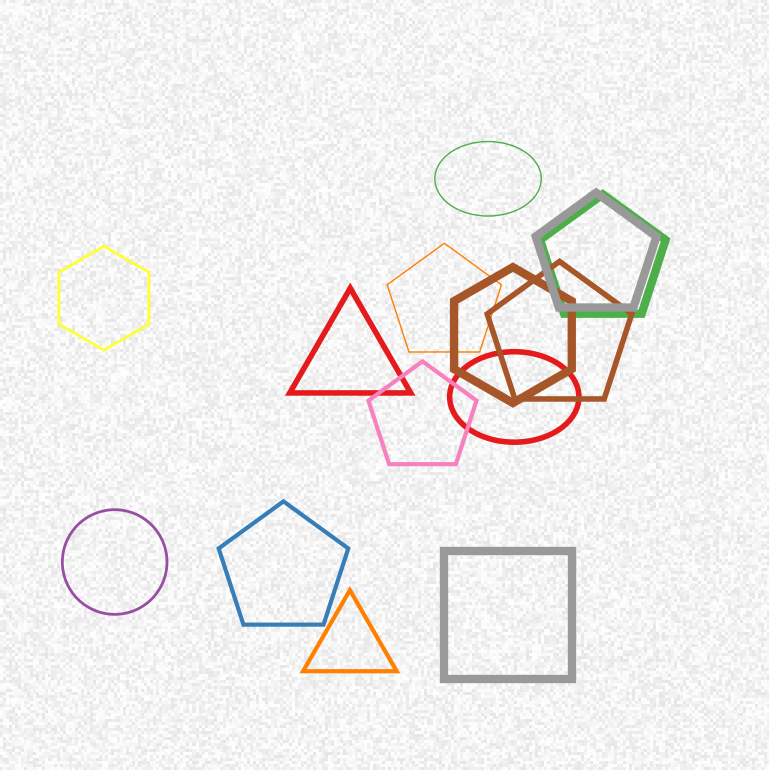[{"shape": "triangle", "thickness": 2, "radius": 0.45, "center": [0.455, 0.535]}, {"shape": "oval", "thickness": 2, "radius": 0.42, "center": [0.668, 0.484]}, {"shape": "pentagon", "thickness": 1.5, "radius": 0.44, "center": [0.368, 0.26]}, {"shape": "pentagon", "thickness": 3, "radius": 0.43, "center": [0.783, 0.662]}, {"shape": "oval", "thickness": 0.5, "radius": 0.35, "center": [0.634, 0.768]}, {"shape": "circle", "thickness": 1, "radius": 0.34, "center": [0.149, 0.27]}, {"shape": "pentagon", "thickness": 0.5, "radius": 0.39, "center": [0.577, 0.606]}, {"shape": "triangle", "thickness": 1.5, "radius": 0.35, "center": [0.454, 0.163]}, {"shape": "hexagon", "thickness": 1, "radius": 0.34, "center": [0.135, 0.613]}, {"shape": "hexagon", "thickness": 3, "radius": 0.44, "center": [0.666, 0.565]}, {"shape": "pentagon", "thickness": 2, "radius": 0.49, "center": [0.727, 0.562]}, {"shape": "pentagon", "thickness": 1.5, "radius": 0.37, "center": [0.549, 0.457]}, {"shape": "square", "thickness": 3, "radius": 0.42, "center": [0.659, 0.201]}, {"shape": "pentagon", "thickness": 3, "radius": 0.41, "center": [0.774, 0.667]}]